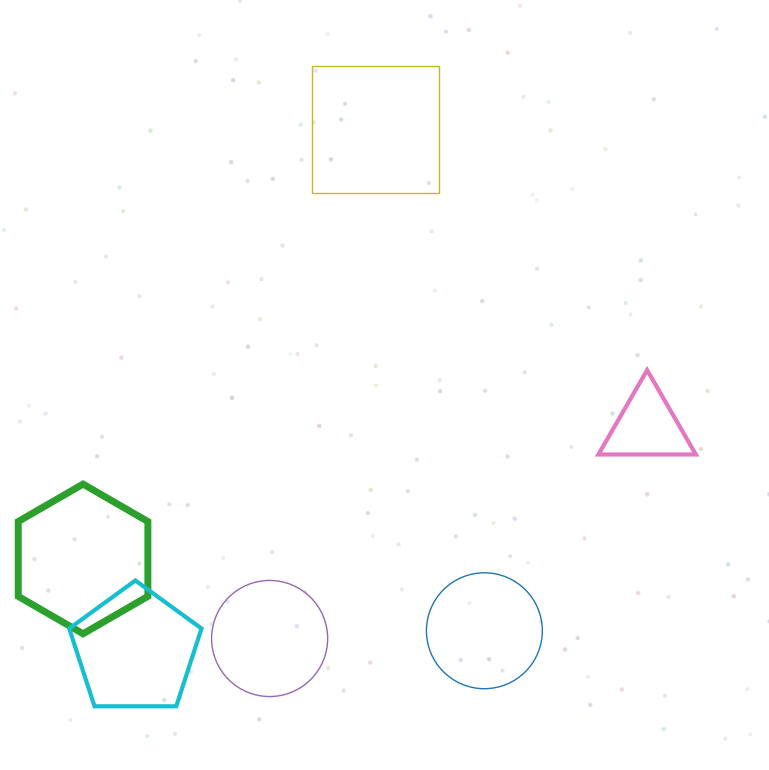[{"shape": "circle", "thickness": 0.5, "radius": 0.38, "center": [0.629, 0.181]}, {"shape": "hexagon", "thickness": 2.5, "radius": 0.49, "center": [0.108, 0.274]}, {"shape": "circle", "thickness": 0.5, "radius": 0.38, "center": [0.35, 0.171]}, {"shape": "triangle", "thickness": 1.5, "radius": 0.37, "center": [0.84, 0.446]}, {"shape": "square", "thickness": 0.5, "radius": 0.41, "center": [0.487, 0.832]}, {"shape": "pentagon", "thickness": 1.5, "radius": 0.45, "center": [0.176, 0.156]}]